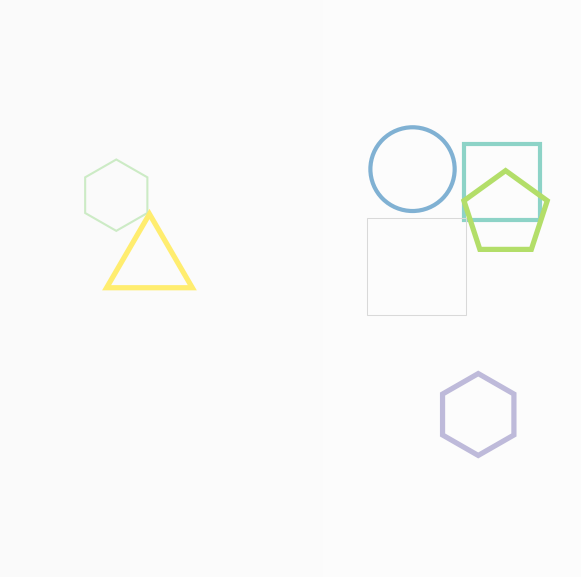[{"shape": "square", "thickness": 2, "radius": 0.33, "center": [0.863, 0.684]}, {"shape": "hexagon", "thickness": 2.5, "radius": 0.35, "center": [0.823, 0.281]}, {"shape": "circle", "thickness": 2, "radius": 0.36, "center": [0.71, 0.706]}, {"shape": "pentagon", "thickness": 2.5, "radius": 0.38, "center": [0.87, 0.628]}, {"shape": "square", "thickness": 0.5, "radius": 0.42, "center": [0.716, 0.538]}, {"shape": "hexagon", "thickness": 1, "radius": 0.31, "center": [0.2, 0.661]}, {"shape": "triangle", "thickness": 2.5, "radius": 0.43, "center": [0.257, 0.543]}]